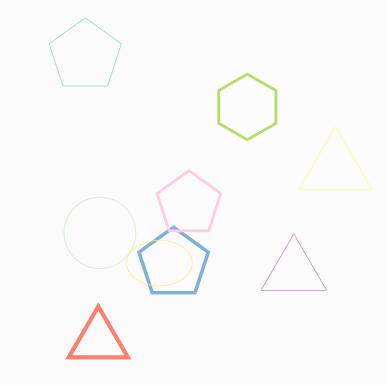[{"shape": "pentagon", "thickness": 0.5, "radius": 0.49, "center": [0.22, 0.856]}, {"shape": "triangle", "thickness": 1, "radius": 0.54, "center": [0.866, 0.562]}, {"shape": "triangle", "thickness": 3, "radius": 0.44, "center": [0.254, 0.116]}, {"shape": "pentagon", "thickness": 2.5, "radius": 0.47, "center": [0.448, 0.316]}, {"shape": "hexagon", "thickness": 2, "radius": 0.43, "center": [0.638, 0.722]}, {"shape": "pentagon", "thickness": 2, "radius": 0.43, "center": [0.488, 0.47]}, {"shape": "triangle", "thickness": 0.5, "radius": 0.49, "center": [0.758, 0.295]}, {"shape": "circle", "thickness": 0.5, "radius": 0.46, "center": [0.258, 0.395]}, {"shape": "oval", "thickness": 0.5, "radius": 0.42, "center": [0.411, 0.317]}]